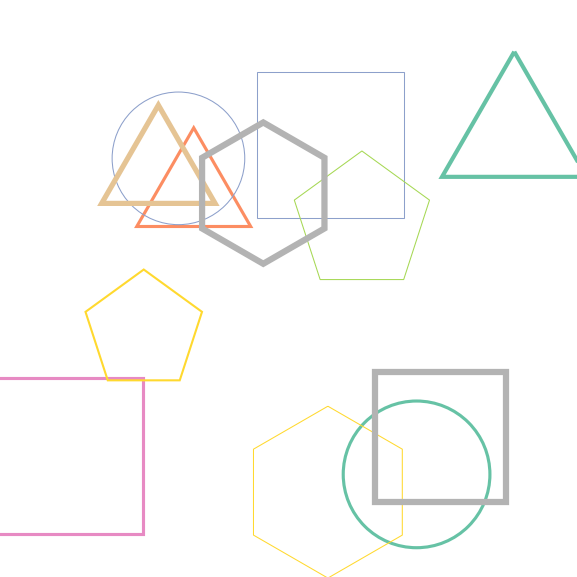[{"shape": "circle", "thickness": 1.5, "radius": 0.64, "center": [0.721, 0.178]}, {"shape": "triangle", "thickness": 2, "radius": 0.72, "center": [0.891, 0.765]}, {"shape": "triangle", "thickness": 1.5, "radius": 0.57, "center": [0.335, 0.664]}, {"shape": "square", "thickness": 0.5, "radius": 0.64, "center": [0.572, 0.748]}, {"shape": "circle", "thickness": 0.5, "radius": 0.57, "center": [0.309, 0.725]}, {"shape": "square", "thickness": 1.5, "radius": 0.67, "center": [0.112, 0.209]}, {"shape": "pentagon", "thickness": 0.5, "radius": 0.62, "center": [0.627, 0.615]}, {"shape": "hexagon", "thickness": 0.5, "radius": 0.74, "center": [0.568, 0.147]}, {"shape": "pentagon", "thickness": 1, "radius": 0.53, "center": [0.249, 0.426]}, {"shape": "triangle", "thickness": 2.5, "radius": 0.57, "center": [0.274, 0.704]}, {"shape": "hexagon", "thickness": 3, "radius": 0.61, "center": [0.456, 0.665]}, {"shape": "square", "thickness": 3, "radius": 0.56, "center": [0.763, 0.242]}]